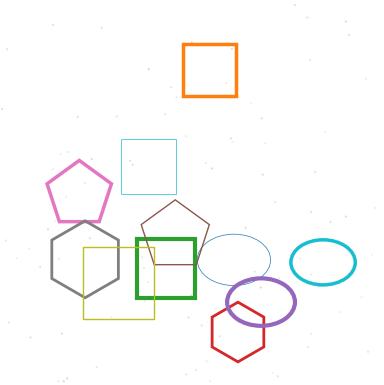[{"shape": "oval", "thickness": 0.5, "radius": 0.48, "center": [0.608, 0.325]}, {"shape": "square", "thickness": 2.5, "radius": 0.34, "center": [0.544, 0.819]}, {"shape": "square", "thickness": 3, "radius": 0.38, "center": [0.431, 0.303]}, {"shape": "hexagon", "thickness": 2, "radius": 0.39, "center": [0.618, 0.138]}, {"shape": "oval", "thickness": 3, "radius": 0.44, "center": [0.678, 0.215]}, {"shape": "pentagon", "thickness": 1, "radius": 0.47, "center": [0.455, 0.388]}, {"shape": "pentagon", "thickness": 2.5, "radius": 0.44, "center": [0.206, 0.495]}, {"shape": "hexagon", "thickness": 2, "radius": 0.5, "center": [0.221, 0.326]}, {"shape": "square", "thickness": 1, "radius": 0.47, "center": [0.308, 0.266]}, {"shape": "oval", "thickness": 2.5, "radius": 0.42, "center": [0.839, 0.319]}, {"shape": "square", "thickness": 0.5, "radius": 0.36, "center": [0.385, 0.569]}]